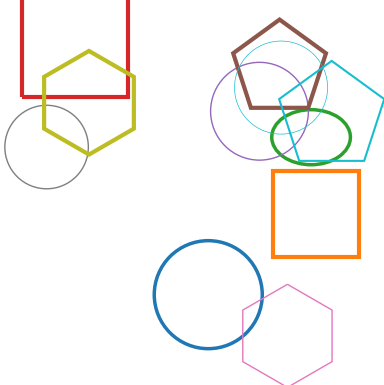[{"shape": "circle", "thickness": 2.5, "radius": 0.7, "center": [0.541, 0.235]}, {"shape": "square", "thickness": 3, "radius": 0.56, "center": [0.82, 0.445]}, {"shape": "oval", "thickness": 2.5, "radius": 0.51, "center": [0.808, 0.644]}, {"shape": "square", "thickness": 3, "radius": 0.69, "center": [0.194, 0.887]}, {"shape": "circle", "thickness": 1, "radius": 0.64, "center": [0.674, 0.711]}, {"shape": "pentagon", "thickness": 3, "radius": 0.63, "center": [0.726, 0.822]}, {"shape": "hexagon", "thickness": 1, "radius": 0.67, "center": [0.747, 0.128]}, {"shape": "circle", "thickness": 1, "radius": 0.54, "center": [0.121, 0.618]}, {"shape": "hexagon", "thickness": 3, "radius": 0.67, "center": [0.231, 0.733]}, {"shape": "circle", "thickness": 0.5, "radius": 0.6, "center": [0.73, 0.773]}, {"shape": "pentagon", "thickness": 1.5, "radius": 0.72, "center": [0.862, 0.698]}]